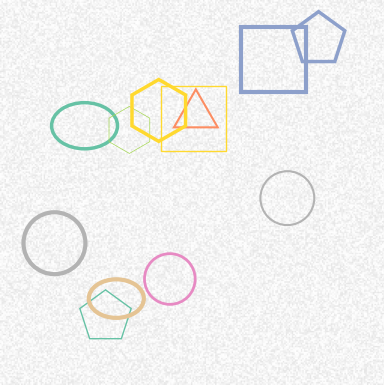[{"shape": "pentagon", "thickness": 1, "radius": 0.35, "center": [0.274, 0.177]}, {"shape": "oval", "thickness": 2.5, "radius": 0.43, "center": [0.22, 0.673]}, {"shape": "triangle", "thickness": 1.5, "radius": 0.33, "center": [0.509, 0.702]}, {"shape": "square", "thickness": 3, "radius": 0.42, "center": [0.711, 0.846]}, {"shape": "pentagon", "thickness": 2.5, "radius": 0.36, "center": [0.827, 0.898]}, {"shape": "circle", "thickness": 2, "radius": 0.33, "center": [0.441, 0.275]}, {"shape": "hexagon", "thickness": 0.5, "radius": 0.31, "center": [0.336, 0.663]}, {"shape": "hexagon", "thickness": 2.5, "radius": 0.4, "center": [0.412, 0.713]}, {"shape": "square", "thickness": 1, "radius": 0.42, "center": [0.502, 0.692]}, {"shape": "oval", "thickness": 3, "radius": 0.36, "center": [0.302, 0.224]}, {"shape": "circle", "thickness": 3, "radius": 0.4, "center": [0.141, 0.368]}, {"shape": "circle", "thickness": 1.5, "radius": 0.35, "center": [0.746, 0.485]}]